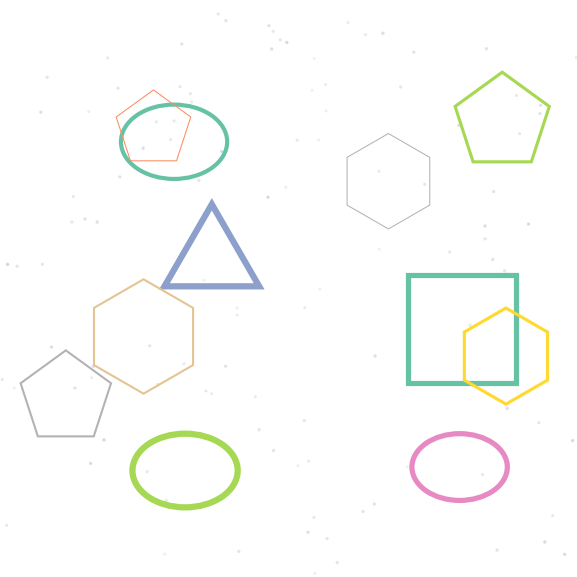[{"shape": "square", "thickness": 2.5, "radius": 0.47, "center": [0.799, 0.43]}, {"shape": "oval", "thickness": 2, "radius": 0.46, "center": [0.301, 0.754]}, {"shape": "pentagon", "thickness": 0.5, "radius": 0.34, "center": [0.266, 0.776]}, {"shape": "triangle", "thickness": 3, "radius": 0.47, "center": [0.367, 0.551]}, {"shape": "oval", "thickness": 2.5, "radius": 0.41, "center": [0.796, 0.19]}, {"shape": "oval", "thickness": 3, "radius": 0.46, "center": [0.32, 0.184]}, {"shape": "pentagon", "thickness": 1.5, "radius": 0.43, "center": [0.87, 0.788]}, {"shape": "hexagon", "thickness": 1.5, "radius": 0.42, "center": [0.876, 0.383]}, {"shape": "hexagon", "thickness": 1, "radius": 0.5, "center": [0.249, 0.416]}, {"shape": "hexagon", "thickness": 0.5, "radius": 0.41, "center": [0.673, 0.685]}, {"shape": "pentagon", "thickness": 1, "radius": 0.41, "center": [0.114, 0.31]}]